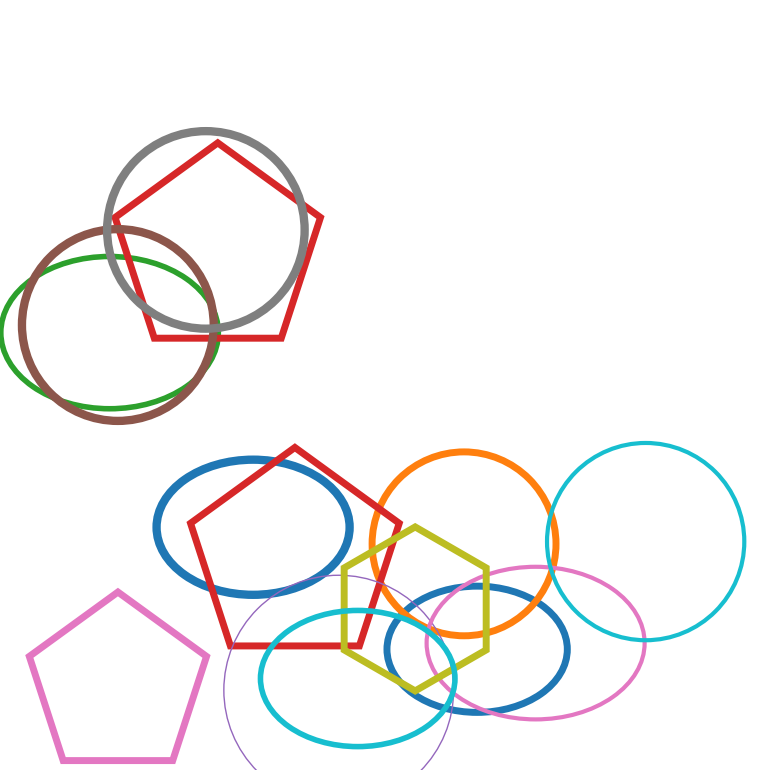[{"shape": "oval", "thickness": 3, "radius": 0.63, "center": [0.329, 0.315]}, {"shape": "oval", "thickness": 2.5, "radius": 0.59, "center": [0.62, 0.157]}, {"shape": "circle", "thickness": 2.5, "radius": 0.6, "center": [0.603, 0.294]}, {"shape": "oval", "thickness": 2, "radius": 0.71, "center": [0.142, 0.568]}, {"shape": "pentagon", "thickness": 2.5, "radius": 0.71, "center": [0.383, 0.276]}, {"shape": "pentagon", "thickness": 2.5, "radius": 0.7, "center": [0.283, 0.674]}, {"shape": "circle", "thickness": 0.5, "radius": 0.75, "center": [0.44, 0.104]}, {"shape": "circle", "thickness": 3, "radius": 0.62, "center": [0.153, 0.578]}, {"shape": "pentagon", "thickness": 2.5, "radius": 0.6, "center": [0.153, 0.11]}, {"shape": "oval", "thickness": 1.5, "radius": 0.71, "center": [0.696, 0.165]}, {"shape": "circle", "thickness": 3, "radius": 0.64, "center": [0.267, 0.701]}, {"shape": "hexagon", "thickness": 2.5, "radius": 0.53, "center": [0.539, 0.209]}, {"shape": "circle", "thickness": 1.5, "radius": 0.64, "center": [0.839, 0.297]}, {"shape": "oval", "thickness": 2, "radius": 0.63, "center": [0.465, 0.119]}]